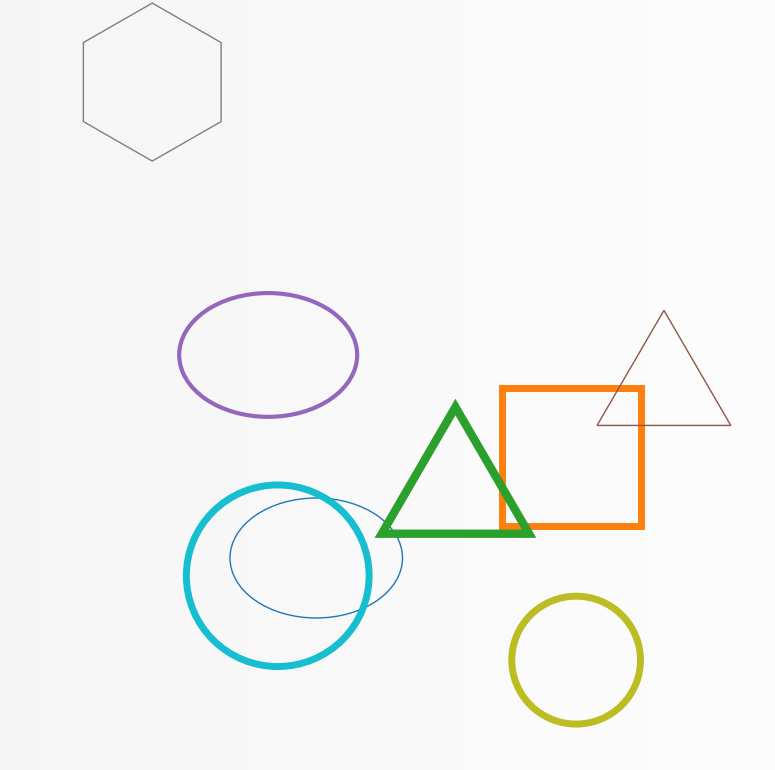[{"shape": "oval", "thickness": 0.5, "radius": 0.56, "center": [0.408, 0.275]}, {"shape": "square", "thickness": 2.5, "radius": 0.45, "center": [0.738, 0.406]}, {"shape": "triangle", "thickness": 3, "radius": 0.55, "center": [0.588, 0.362]}, {"shape": "oval", "thickness": 1.5, "radius": 0.57, "center": [0.346, 0.539]}, {"shape": "triangle", "thickness": 0.5, "radius": 0.5, "center": [0.857, 0.497]}, {"shape": "hexagon", "thickness": 0.5, "radius": 0.51, "center": [0.196, 0.893]}, {"shape": "circle", "thickness": 2.5, "radius": 0.42, "center": [0.743, 0.143]}, {"shape": "circle", "thickness": 2.5, "radius": 0.59, "center": [0.358, 0.252]}]